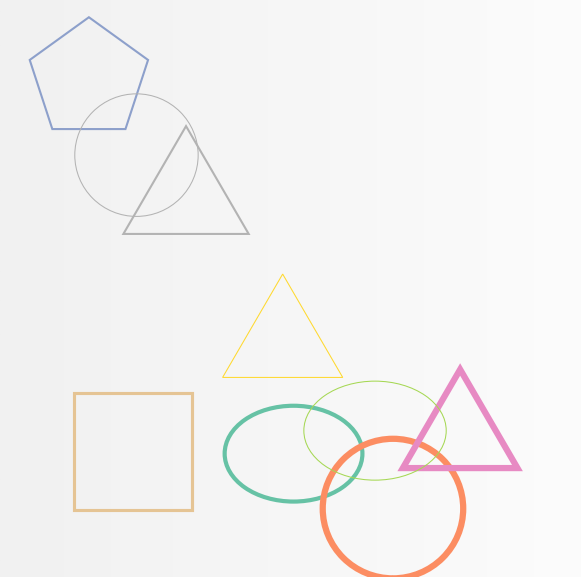[{"shape": "oval", "thickness": 2, "radius": 0.59, "center": [0.505, 0.214]}, {"shape": "circle", "thickness": 3, "radius": 0.6, "center": [0.676, 0.118]}, {"shape": "pentagon", "thickness": 1, "radius": 0.54, "center": [0.153, 0.862]}, {"shape": "triangle", "thickness": 3, "radius": 0.57, "center": [0.792, 0.246]}, {"shape": "oval", "thickness": 0.5, "radius": 0.61, "center": [0.645, 0.253]}, {"shape": "triangle", "thickness": 0.5, "radius": 0.6, "center": [0.486, 0.405]}, {"shape": "square", "thickness": 1.5, "radius": 0.51, "center": [0.228, 0.217]}, {"shape": "triangle", "thickness": 1, "radius": 0.62, "center": [0.32, 0.656]}, {"shape": "circle", "thickness": 0.5, "radius": 0.53, "center": [0.235, 0.731]}]